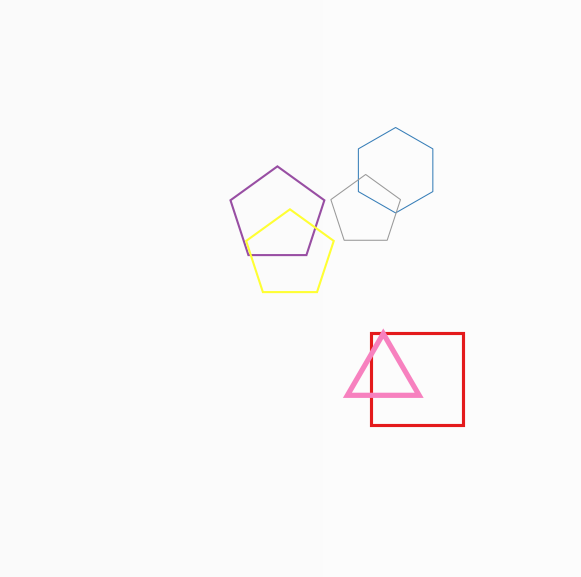[{"shape": "square", "thickness": 1.5, "radius": 0.4, "center": [0.717, 0.343]}, {"shape": "hexagon", "thickness": 0.5, "radius": 0.37, "center": [0.681, 0.704]}, {"shape": "pentagon", "thickness": 1, "radius": 0.42, "center": [0.477, 0.626]}, {"shape": "pentagon", "thickness": 1, "radius": 0.4, "center": [0.499, 0.557]}, {"shape": "triangle", "thickness": 2.5, "radius": 0.36, "center": [0.659, 0.35]}, {"shape": "pentagon", "thickness": 0.5, "radius": 0.31, "center": [0.629, 0.634]}]